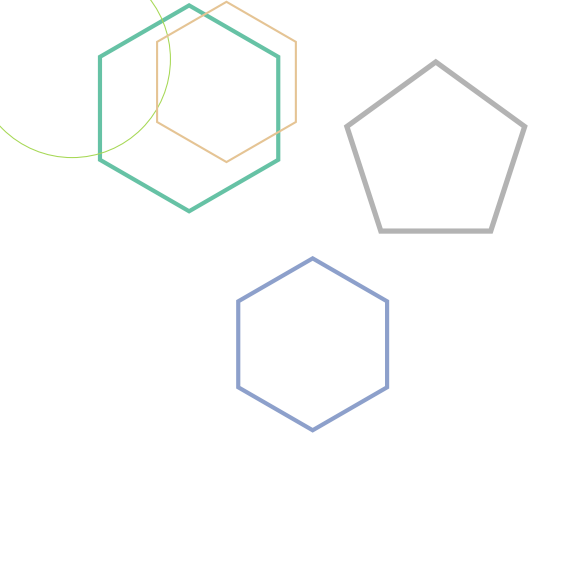[{"shape": "hexagon", "thickness": 2, "radius": 0.89, "center": [0.327, 0.812]}, {"shape": "hexagon", "thickness": 2, "radius": 0.74, "center": [0.541, 0.403]}, {"shape": "circle", "thickness": 0.5, "radius": 0.85, "center": [0.125, 0.897]}, {"shape": "hexagon", "thickness": 1, "radius": 0.69, "center": [0.392, 0.857]}, {"shape": "pentagon", "thickness": 2.5, "radius": 0.81, "center": [0.755, 0.73]}]